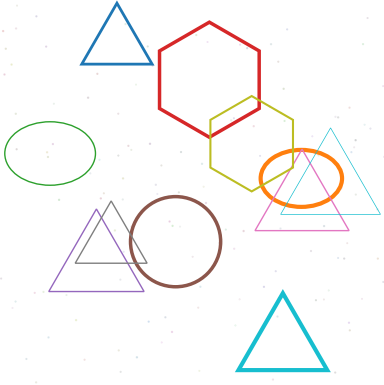[{"shape": "triangle", "thickness": 2, "radius": 0.53, "center": [0.304, 0.886]}, {"shape": "oval", "thickness": 3, "radius": 0.53, "center": [0.783, 0.537]}, {"shape": "oval", "thickness": 1, "radius": 0.59, "center": [0.13, 0.601]}, {"shape": "hexagon", "thickness": 2.5, "radius": 0.75, "center": [0.544, 0.793]}, {"shape": "triangle", "thickness": 1, "radius": 0.71, "center": [0.25, 0.314]}, {"shape": "circle", "thickness": 2.5, "radius": 0.59, "center": [0.456, 0.372]}, {"shape": "triangle", "thickness": 1, "radius": 0.71, "center": [0.785, 0.471]}, {"shape": "triangle", "thickness": 1, "radius": 0.54, "center": [0.289, 0.37]}, {"shape": "hexagon", "thickness": 1.5, "radius": 0.62, "center": [0.654, 0.627]}, {"shape": "triangle", "thickness": 0.5, "radius": 0.75, "center": [0.859, 0.518]}, {"shape": "triangle", "thickness": 3, "radius": 0.67, "center": [0.735, 0.105]}]